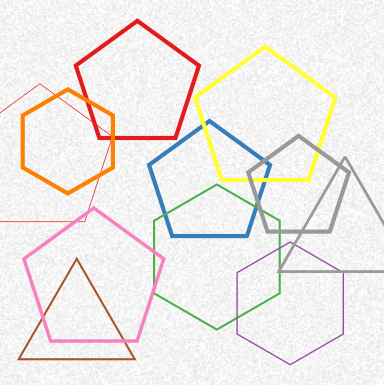[{"shape": "pentagon", "thickness": 0.5, "radius": 0.99, "center": [0.104, 0.584]}, {"shape": "pentagon", "thickness": 3, "radius": 0.84, "center": [0.357, 0.778]}, {"shape": "pentagon", "thickness": 3, "radius": 0.83, "center": [0.544, 0.521]}, {"shape": "hexagon", "thickness": 1.5, "radius": 0.94, "center": [0.563, 0.332]}, {"shape": "hexagon", "thickness": 1, "radius": 0.8, "center": [0.754, 0.212]}, {"shape": "hexagon", "thickness": 3, "radius": 0.68, "center": [0.176, 0.633]}, {"shape": "pentagon", "thickness": 3, "radius": 0.96, "center": [0.689, 0.687]}, {"shape": "triangle", "thickness": 1.5, "radius": 0.87, "center": [0.199, 0.154]}, {"shape": "pentagon", "thickness": 2.5, "radius": 0.95, "center": [0.244, 0.269]}, {"shape": "pentagon", "thickness": 3, "radius": 0.69, "center": [0.776, 0.51]}, {"shape": "triangle", "thickness": 2, "radius": 1.0, "center": [0.896, 0.394]}]